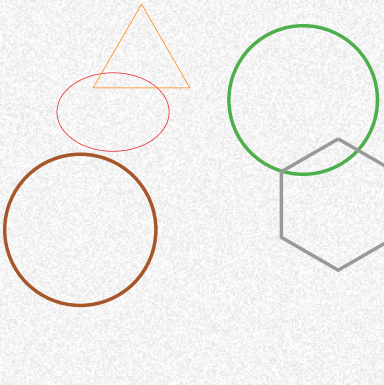[{"shape": "oval", "thickness": 0.5, "radius": 0.73, "center": [0.294, 0.709]}, {"shape": "circle", "thickness": 2.5, "radius": 0.96, "center": [0.787, 0.74]}, {"shape": "triangle", "thickness": 0.5, "radius": 0.73, "center": [0.368, 0.844]}, {"shape": "circle", "thickness": 2.5, "radius": 0.98, "center": [0.209, 0.403]}, {"shape": "hexagon", "thickness": 2.5, "radius": 0.85, "center": [0.878, 0.469]}]